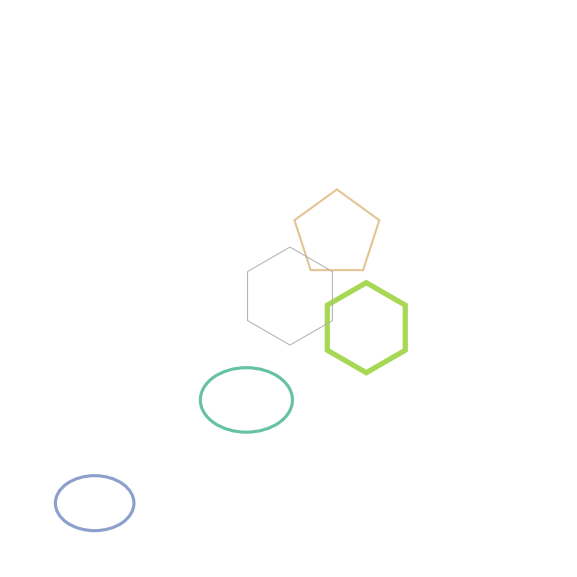[{"shape": "oval", "thickness": 1.5, "radius": 0.4, "center": [0.427, 0.307]}, {"shape": "oval", "thickness": 1.5, "radius": 0.34, "center": [0.164, 0.128]}, {"shape": "hexagon", "thickness": 2.5, "radius": 0.39, "center": [0.634, 0.432]}, {"shape": "pentagon", "thickness": 1, "radius": 0.39, "center": [0.583, 0.594]}, {"shape": "hexagon", "thickness": 0.5, "radius": 0.42, "center": [0.502, 0.486]}]